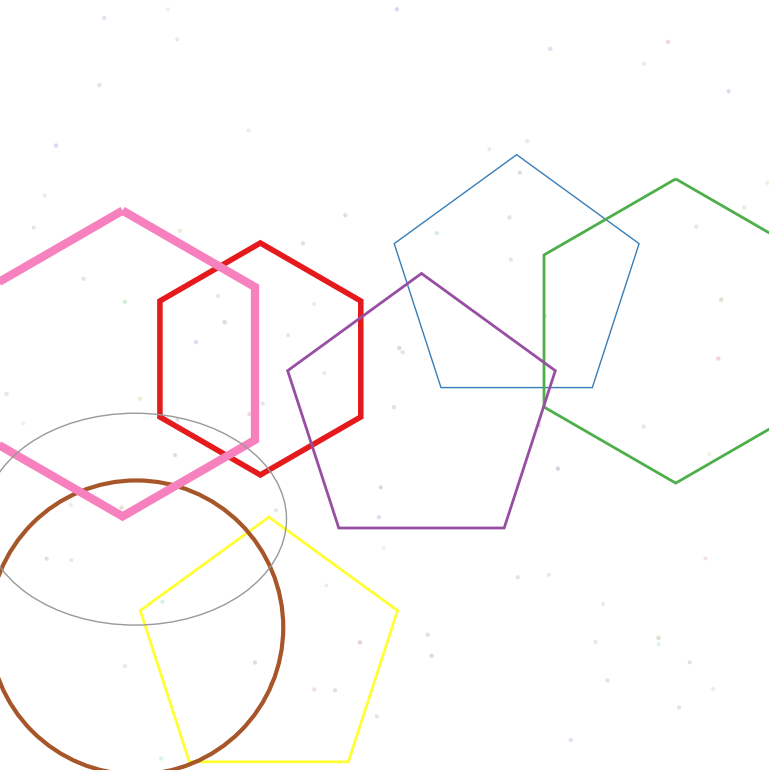[{"shape": "hexagon", "thickness": 2, "radius": 0.75, "center": [0.338, 0.534]}, {"shape": "pentagon", "thickness": 0.5, "radius": 0.84, "center": [0.671, 0.632]}, {"shape": "hexagon", "thickness": 1, "radius": 0.99, "center": [0.878, 0.57]}, {"shape": "pentagon", "thickness": 1, "radius": 0.91, "center": [0.547, 0.462]}, {"shape": "pentagon", "thickness": 1, "radius": 0.88, "center": [0.349, 0.153]}, {"shape": "circle", "thickness": 1.5, "radius": 0.95, "center": [0.177, 0.185]}, {"shape": "hexagon", "thickness": 3, "radius": 0.99, "center": [0.159, 0.528]}, {"shape": "oval", "thickness": 0.5, "radius": 0.98, "center": [0.176, 0.326]}]